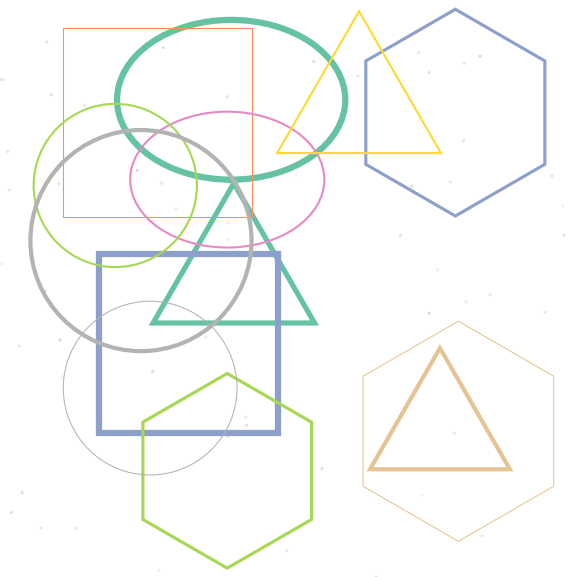[{"shape": "triangle", "thickness": 2.5, "radius": 0.81, "center": [0.405, 0.521]}, {"shape": "oval", "thickness": 3, "radius": 0.99, "center": [0.4, 0.826]}, {"shape": "square", "thickness": 0.5, "radius": 0.82, "center": [0.273, 0.787]}, {"shape": "hexagon", "thickness": 1.5, "radius": 0.89, "center": [0.788, 0.804]}, {"shape": "square", "thickness": 3, "radius": 0.77, "center": [0.326, 0.404]}, {"shape": "oval", "thickness": 1, "radius": 0.84, "center": [0.393, 0.688]}, {"shape": "hexagon", "thickness": 1.5, "radius": 0.84, "center": [0.393, 0.184]}, {"shape": "circle", "thickness": 1, "radius": 0.71, "center": [0.2, 0.678]}, {"shape": "triangle", "thickness": 1, "radius": 0.82, "center": [0.622, 0.816]}, {"shape": "triangle", "thickness": 2, "radius": 0.7, "center": [0.762, 0.256]}, {"shape": "hexagon", "thickness": 0.5, "radius": 0.95, "center": [0.794, 0.252]}, {"shape": "circle", "thickness": 2, "radius": 0.96, "center": [0.244, 0.582]}, {"shape": "circle", "thickness": 0.5, "radius": 0.75, "center": [0.26, 0.327]}]